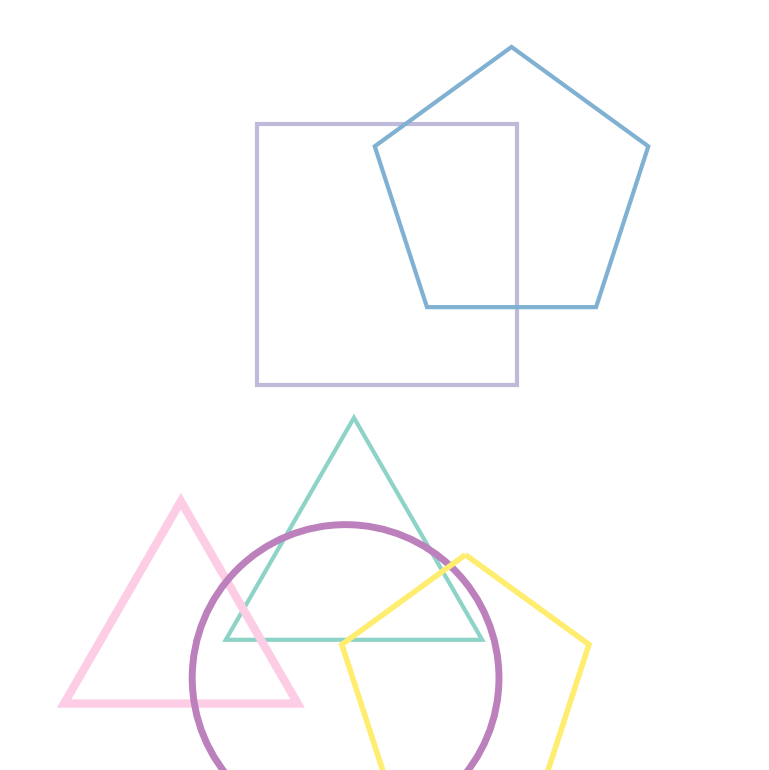[{"shape": "triangle", "thickness": 1.5, "radius": 0.96, "center": [0.46, 0.265]}, {"shape": "square", "thickness": 1.5, "radius": 0.85, "center": [0.503, 0.67]}, {"shape": "pentagon", "thickness": 1.5, "radius": 0.93, "center": [0.664, 0.752]}, {"shape": "triangle", "thickness": 3, "radius": 0.88, "center": [0.235, 0.174]}, {"shape": "circle", "thickness": 2.5, "radius": 1.0, "center": [0.449, 0.119]}, {"shape": "pentagon", "thickness": 2, "radius": 0.84, "center": [0.604, 0.111]}]